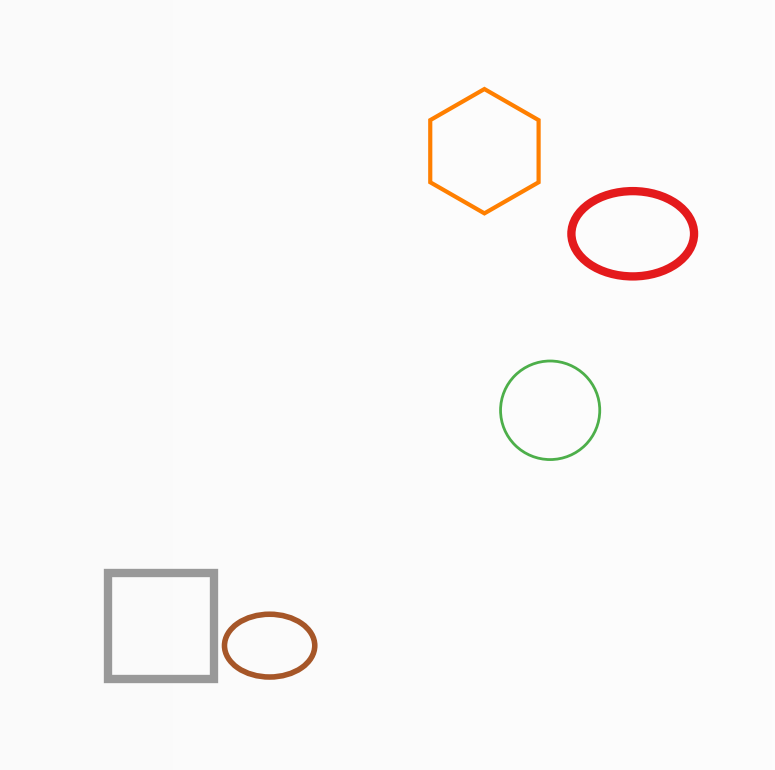[{"shape": "oval", "thickness": 3, "radius": 0.4, "center": [0.816, 0.696]}, {"shape": "circle", "thickness": 1, "radius": 0.32, "center": [0.71, 0.467]}, {"shape": "hexagon", "thickness": 1.5, "radius": 0.4, "center": [0.625, 0.804]}, {"shape": "oval", "thickness": 2, "radius": 0.29, "center": [0.348, 0.162]}, {"shape": "square", "thickness": 3, "radius": 0.34, "center": [0.208, 0.187]}]